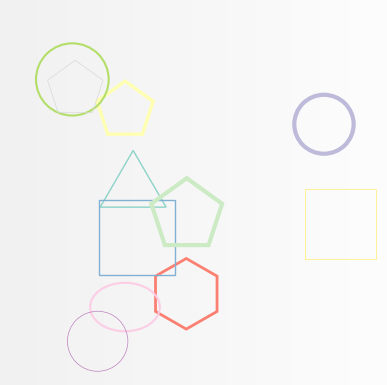[{"shape": "triangle", "thickness": 1, "radius": 0.49, "center": [0.344, 0.511]}, {"shape": "pentagon", "thickness": 2.5, "radius": 0.38, "center": [0.323, 0.713]}, {"shape": "circle", "thickness": 3, "radius": 0.38, "center": [0.836, 0.677]}, {"shape": "hexagon", "thickness": 2, "radius": 0.46, "center": [0.481, 0.237]}, {"shape": "square", "thickness": 1, "radius": 0.49, "center": [0.354, 0.384]}, {"shape": "circle", "thickness": 1.5, "radius": 0.47, "center": [0.187, 0.794]}, {"shape": "oval", "thickness": 1.5, "radius": 0.45, "center": [0.323, 0.203]}, {"shape": "pentagon", "thickness": 0.5, "radius": 0.38, "center": [0.194, 0.768]}, {"shape": "circle", "thickness": 0.5, "radius": 0.39, "center": [0.252, 0.114]}, {"shape": "pentagon", "thickness": 3, "radius": 0.48, "center": [0.482, 0.441]}, {"shape": "square", "thickness": 0.5, "radius": 0.46, "center": [0.878, 0.418]}]